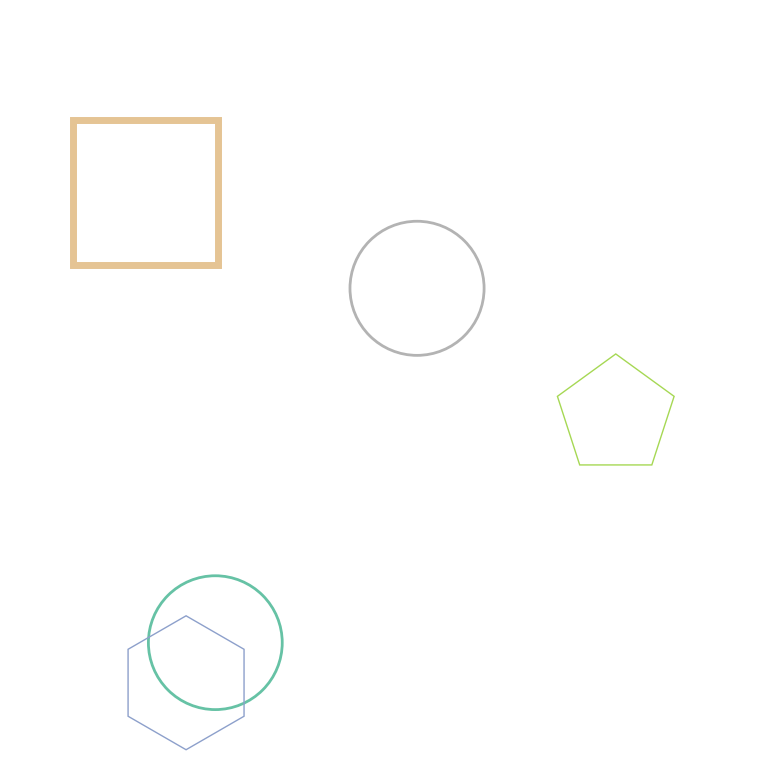[{"shape": "circle", "thickness": 1, "radius": 0.43, "center": [0.28, 0.165]}, {"shape": "hexagon", "thickness": 0.5, "radius": 0.43, "center": [0.242, 0.113]}, {"shape": "pentagon", "thickness": 0.5, "radius": 0.4, "center": [0.8, 0.461]}, {"shape": "square", "thickness": 2.5, "radius": 0.47, "center": [0.189, 0.75]}, {"shape": "circle", "thickness": 1, "radius": 0.44, "center": [0.542, 0.626]}]